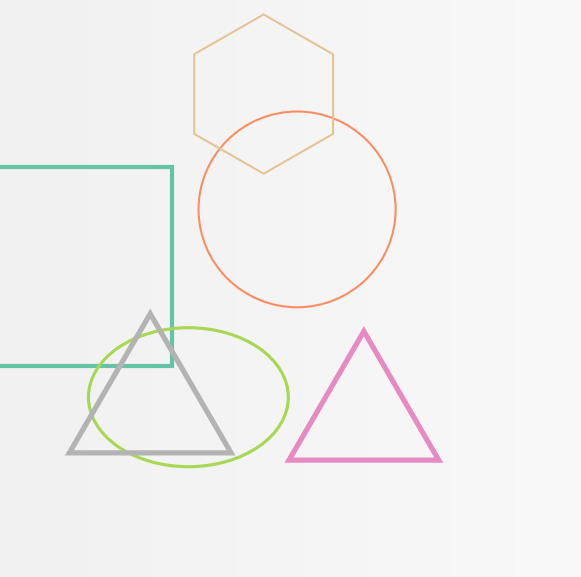[{"shape": "square", "thickness": 2, "radius": 0.86, "center": [0.123, 0.538]}, {"shape": "circle", "thickness": 1, "radius": 0.85, "center": [0.511, 0.637]}, {"shape": "triangle", "thickness": 2.5, "radius": 0.74, "center": [0.626, 0.277]}, {"shape": "oval", "thickness": 1.5, "radius": 0.86, "center": [0.324, 0.311]}, {"shape": "hexagon", "thickness": 1, "radius": 0.69, "center": [0.454, 0.836]}, {"shape": "triangle", "thickness": 2.5, "radius": 0.8, "center": [0.258, 0.295]}]